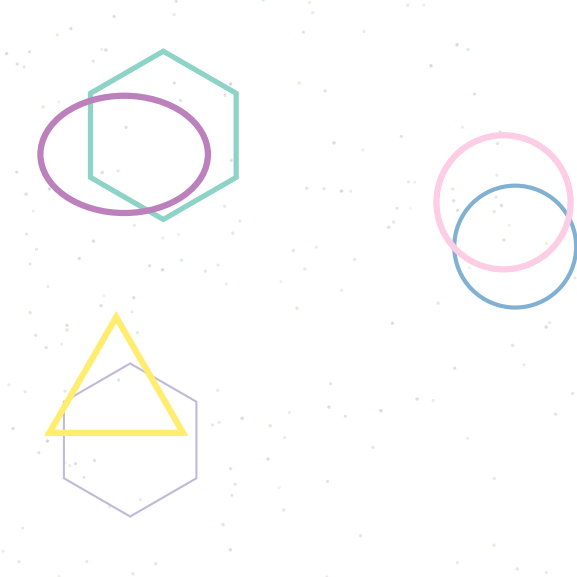[{"shape": "hexagon", "thickness": 2.5, "radius": 0.73, "center": [0.283, 0.765]}, {"shape": "hexagon", "thickness": 1, "radius": 0.66, "center": [0.225, 0.237]}, {"shape": "circle", "thickness": 2, "radius": 0.53, "center": [0.892, 0.572]}, {"shape": "circle", "thickness": 3, "radius": 0.58, "center": [0.872, 0.649]}, {"shape": "oval", "thickness": 3, "radius": 0.73, "center": [0.215, 0.732]}, {"shape": "triangle", "thickness": 3, "radius": 0.67, "center": [0.201, 0.316]}]